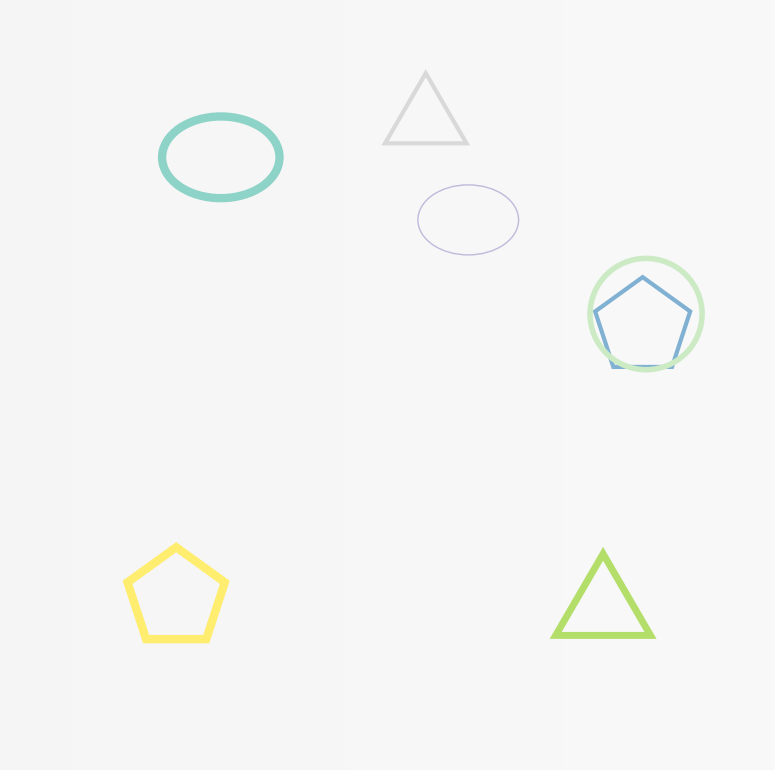[{"shape": "oval", "thickness": 3, "radius": 0.38, "center": [0.285, 0.796]}, {"shape": "oval", "thickness": 0.5, "radius": 0.32, "center": [0.604, 0.714]}, {"shape": "pentagon", "thickness": 1.5, "radius": 0.32, "center": [0.829, 0.576]}, {"shape": "triangle", "thickness": 2.5, "radius": 0.35, "center": [0.778, 0.21]}, {"shape": "triangle", "thickness": 1.5, "radius": 0.3, "center": [0.549, 0.844]}, {"shape": "circle", "thickness": 2, "radius": 0.36, "center": [0.834, 0.592]}, {"shape": "pentagon", "thickness": 3, "radius": 0.33, "center": [0.227, 0.223]}]